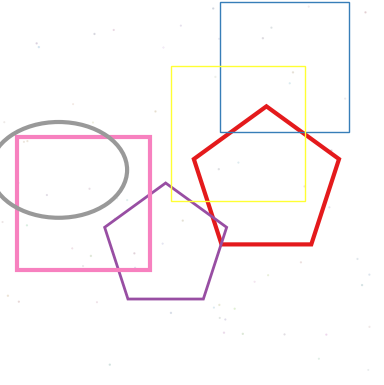[{"shape": "pentagon", "thickness": 3, "radius": 0.99, "center": [0.692, 0.526]}, {"shape": "square", "thickness": 1, "radius": 0.84, "center": [0.739, 0.827]}, {"shape": "pentagon", "thickness": 2, "radius": 0.83, "center": [0.43, 0.358]}, {"shape": "square", "thickness": 1, "radius": 0.87, "center": [0.618, 0.653]}, {"shape": "square", "thickness": 3, "radius": 0.86, "center": [0.218, 0.471]}, {"shape": "oval", "thickness": 3, "radius": 0.89, "center": [0.152, 0.559]}]